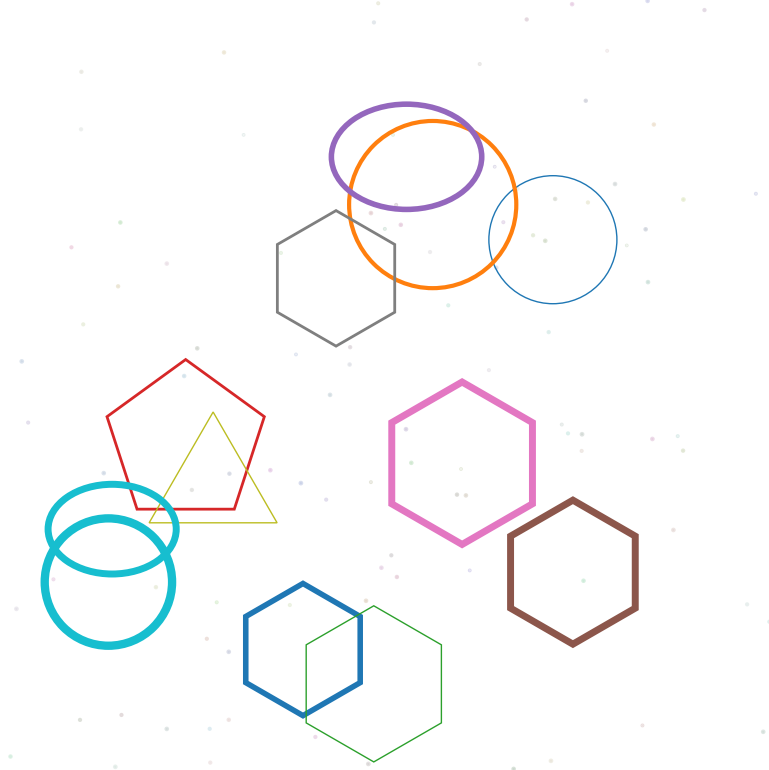[{"shape": "circle", "thickness": 0.5, "radius": 0.42, "center": [0.718, 0.689]}, {"shape": "hexagon", "thickness": 2, "radius": 0.43, "center": [0.393, 0.156]}, {"shape": "circle", "thickness": 1.5, "radius": 0.54, "center": [0.562, 0.734]}, {"shape": "hexagon", "thickness": 0.5, "radius": 0.51, "center": [0.485, 0.112]}, {"shape": "pentagon", "thickness": 1, "radius": 0.54, "center": [0.241, 0.426]}, {"shape": "oval", "thickness": 2, "radius": 0.49, "center": [0.528, 0.796]}, {"shape": "hexagon", "thickness": 2.5, "radius": 0.47, "center": [0.744, 0.257]}, {"shape": "hexagon", "thickness": 2.5, "radius": 0.53, "center": [0.6, 0.398]}, {"shape": "hexagon", "thickness": 1, "radius": 0.44, "center": [0.436, 0.639]}, {"shape": "triangle", "thickness": 0.5, "radius": 0.48, "center": [0.277, 0.369]}, {"shape": "oval", "thickness": 2.5, "radius": 0.42, "center": [0.146, 0.313]}, {"shape": "circle", "thickness": 3, "radius": 0.41, "center": [0.141, 0.244]}]